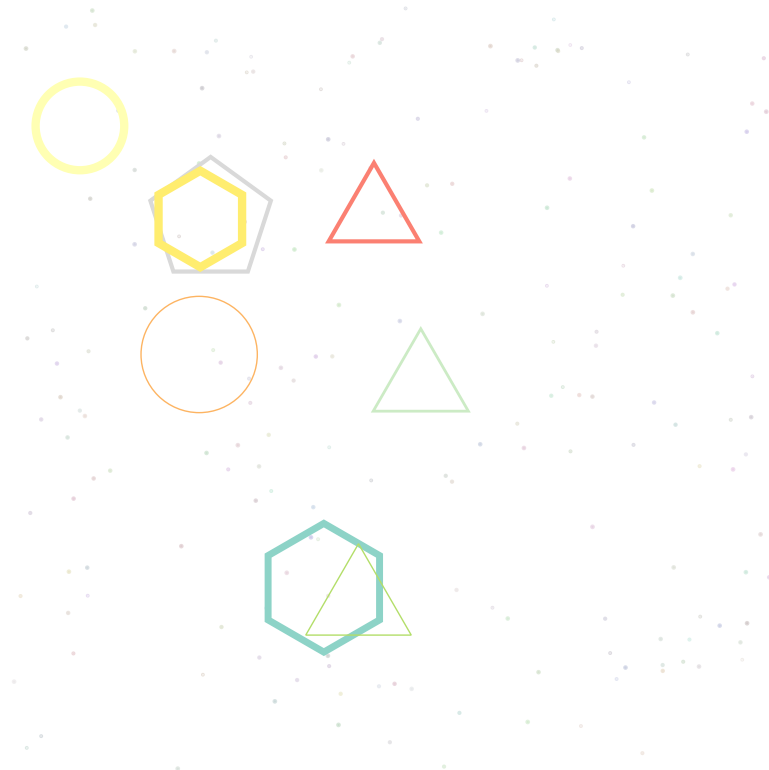[{"shape": "hexagon", "thickness": 2.5, "radius": 0.42, "center": [0.421, 0.237]}, {"shape": "circle", "thickness": 3, "radius": 0.29, "center": [0.104, 0.836]}, {"shape": "triangle", "thickness": 1.5, "radius": 0.34, "center": [0.486, 0.721]}, {"shape": "circle", "thickness": 0.5, "radius": 0.38, "center": [0.259, 0.54]}, {"shape": "triangle", "thickness": 0.5, "radius": 0.4, "center": [0.466, 0.215]}, {"shape": "pentagon", "thickness": 1.5, "radius": 0.41, "center": [0.274, 0.714]}, {"shape": "triangle", "thickness": 1, "radius": 0.36, "center": [0.546, 0.502]}, {"shape": "hexagon", "thickness": 3, "radius": 0.31, "center": [0.26, 0.716]}]